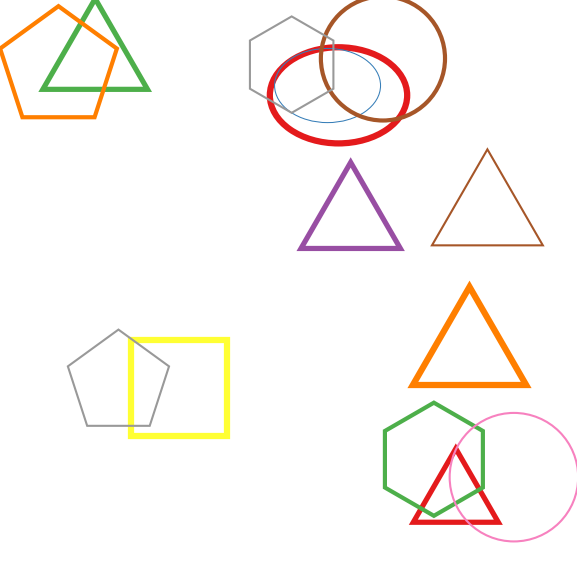[{"shape": "oval", "thickness": 3, "radius": 0.59, "center": [0.586, 0.834]}, {"shape": "triangle", "thickness": 2.5, "radius": 0.42, "center": [0.789, 0.137]}, {"shape": "oval", "thickness": 0.5, "radius": 0.46, "center": [0.567, 0.851]}, {"shape": "triangle", "thickness": 2.5, "radius": 0.52, "center": [0.165, 0.897]}, {"shape": "hexagon", "thickness": 2, "radius": 0.49, "center": [0.751, 0.204]}, {"shape": "triangle", "thickness": 2.5, "radius": 0.5, "center": [0.607, 0.619]}, {"shape": "triangle", "thickness": 3, "radius": 0.57, "center": [0.813, 0.389]}, {"shape": "pentagon", "thickness": 2, "radius": 0.53, "center": [0.101, 0.882]}, {"shape": "square", "thickness": 3, "radius": 0.42, "center": [0.31, 0.328]}, {"shape": "triangle", "thickness": 1, "radius": 0.55, "center": [0.844, 0.63]}, {"shape": "circle", "thickness": 2, "radius": 0.54, "center": [0.663, 0.898]}, {"shape": "circle", "thickness": 1, "radius": 0.56, "center": [0.89, 0.173]}, {"shape": "hexagon", "thickness": 1, "radius": 0.42, "center": [0.505, 0.887]}, {"shape": "pentagon", "thickness": 1, "radius": 0.46, "center": [0.205, 0.336]}]